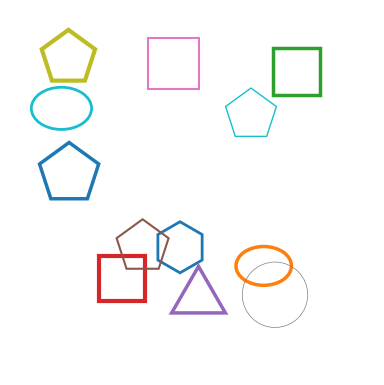[{"shape": "hexagon", "thickness": 2, "radius": 0.33, "center": [0.468, 0.358]}, {"shape": "pentagon", "thickness": 2.5, "radius": 0.4, "center": [0.18, 0.549]}, {"shape": "oval", "thickness": 2.5, "radius": 0.36, "center": [0.685, 0.309]}, {"shape": "square", "thickness": 2.5, "radius": 0.31, "center": [0.769, 0.813]}, {"shape": "square", "thickness": 3, "radius": 0.29, "center": [0.317, 0.277]}, {"shape": "triangle", "thickness": 2.5, "radius": 0.4, "center": [0.516, 0.227]}, {"shape": "pentagon", "thickness": 1.5, "radius": 0.36, "center": [0.37, 0.359]}, {"shape": "square", "thickness": 1.5, "radius": 0.33, "center": [0.45, 0.834]}, {"shape": "circle", "thickness": 0.5, "radius": 0.43, "center": [0.714, 0.234]}, {"shape": "pentagon", "thickness": 3, "radius": 0.36, "center": [0.178, 0.85]}, {"shape": "oval", "thickness": 2, "radius": 0.39, "center": [0.16, 0.719]}, {"shape": "pentagon", "thickness": 1, "radius": 0.35, "center": [0.652, 0.702]}]